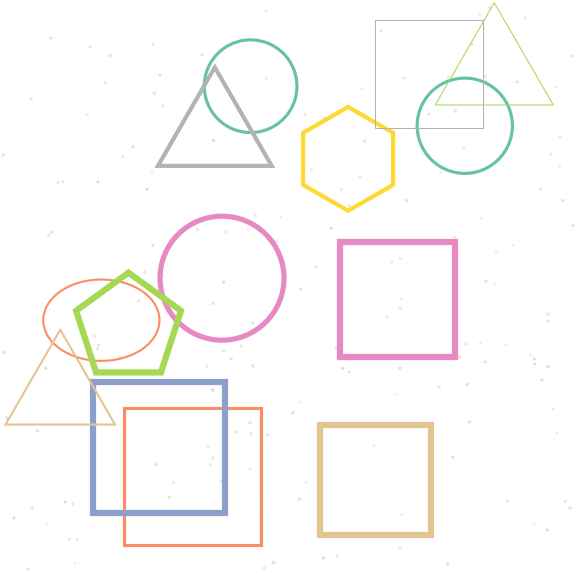[{"shape": "circle", "thickness": 1.5, "radius": 0.41, "center": [0.805, 0.781]}, {"shape": "circle", "thickness": 1.5, "radius": 0.4, "center": [0.434, 0.85]}, {"shape": "square", "thickness": 1.5, "radius": 0.59, "center": [0.334, 0.174]}, {"shape": "oval", "thickness": 1, "radius": 0.5, "center": [0.176, 0.445]}, {"shape": "square", "thickness": 3, "radius": 0.57, "center": [0.275, 0.224]}, {"shape": "square", "thickness": 3, "radius": 0.5, "center": [0.688, 0.48]}, {"shape": "circle", "thickness": 2.5, "radius": 0.54, "center": [0.384, 0.517]}, {"shape": "triangle", "thickness": 0.5, "radius": 0.59, "center": [0.856, 0.876]}, {"shape": "pentagon", "thickness": 3, "radius": 0.48, "center": [0.223, 0.431]}, {"shape": "hexagon", "thickness": 2, "radius": 0.45, "center": [0.603, 0.724]}, {"shape": "triangle", "thickness": 1, "radius": 0.55, "center": [0.104, 0.319]}, {"shape": "square", "thickness": 3, "radius": 0.48, "center": [0.65, 0.168]}, {"shape": "square", "thickness": 0.5, "radius": 0.47, "center": [0.743, 0.872]}, {"shape": "triangle", "thickness": 2, "radius": 0.57, "center": [0.372, 0.769]}]